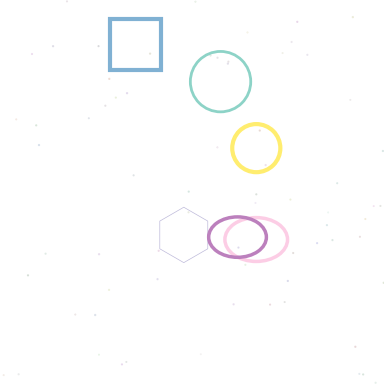[{"shape": "circle", "thickness": 2, "radius": 0.39, "center": [0.573, 0.788]}, {"shape": "hexagon", "thickness": 0.5, "radius": 0.36, "center": [0.477, 0.39]}, {"shape": "square", "thickness": 3, "radius": 0.33, "center": [0.352, 0.884]}, {"shape": "oval", "thickness": 2.5, "radius": 0.41, "center": [0.666, 0.378]}, {"shape": "oval", "thickness": 2.5, "radius": 0.37, "center": [0.617, 0.384]}, {"shape": "circle", "thickness": 3, "radius": 0.31, "center": [0.666, 0.615]}]